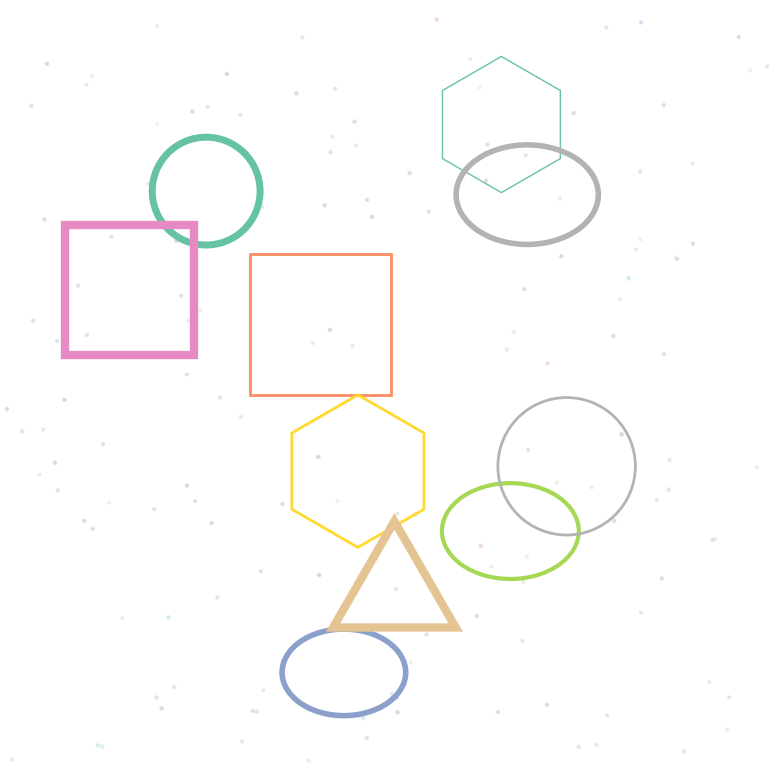[{"shape": "hexagon", "thickness": 0.5, "radius": 0.44, "center": [0.651, 0.838]}, {"shape": "circle", "thickness": 2.5, "radius": 0.35, "center": [0.268, 0.752]}, {"shape": "square", "thickness": 1, "radius": 0.46, "center": [0.416, 0.579]}, {"shape": "oval", "thickness": 2, "radius": 0.4, "center": [0.447, 0.127]}, {"shape": "square", "thickness": 3, "radius": 0.42, "center": [0.168, 0.623]}, {"shape": "oval", "thickness": 1.5, "radius": 0.44, "center": [0.663, 0.31]}, {"shape": "hexagon", "thickness": 1, "radius": 0.5, "center": [0.465, 0.388]}, {"shape": "triangle", "thickness": 3, "radius": 0.46, "center": [0.512, 0.231]}, {"shape": "circle", "thickness": 1, "radius": 0.45, "center": [0.736, 0.394]}, {"shape": "oval", "thickness": 2, "radius": 0.46, "center": [0.685, 0.747]}]